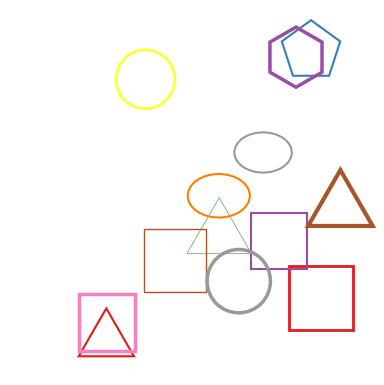[{"shape": "square", "thickness": 2, "radius": 0.42, "center": [0.833, 0.226]}, {"shape": "triangle", "thickness": 1.5, "radius": 0.41, "center": [0.276, 0.116]}, {"shape": "pentagon", "thickness": 1.5, "radius": 0.4, "center": [0.808, 0.868]}, {"shape": "triangle", "thickness": 0.5, "radius": 0.48, "center": [0.569, 0.39]}, {"shape": "square", "thickness": 1.5, "radius": 0.36, "center": [0.725, 0.375]}, {"shape": "hexagon", "thickness": 2.5, "radius": 0.39, "center": [0.769, 0.852]}, {"shape": "oval", "thickness": 1.5, "radius": 0.4, "center": [0.568, 0.492]}, {"shape": "circle", "thickness": 2, "radius": 0.38, "center": [0.378, 0.794]}, {"shape": "square", "thickness": 1, "radius": 0.4, "center": [0.455, 0.323]}, {"shape": "triangle", "thickness": 3, "radius": 0.48, "center": [0.884, 0.462]}, {"shape": "square", "thickness": 2.5, "radius": 0.37, "center": [0.278, 0.162]}, {"shape": "oval", "thickness": 1.5, "radius": 0.37, "center": [0.683, 0.604]}, {"shape": "circle", "thickness": 2.5, "radius": 0.41, "center": [0.62, 0.27]}]